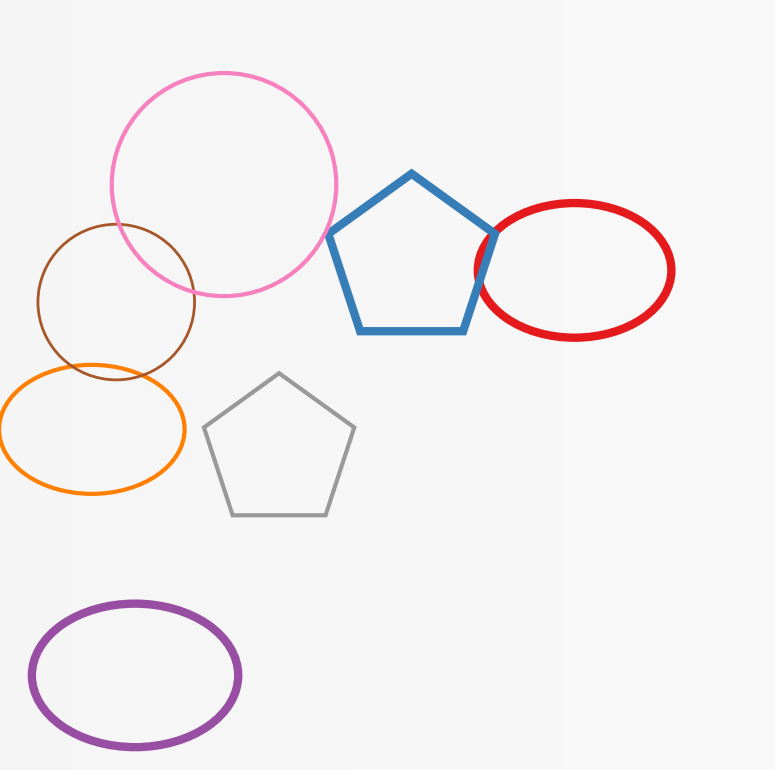[{"shape": "oval", "thickness": 3, "radius": 0.62, "center": [0.741, 0.649]}, {"shape": "pentagon", "thickness": 3, "radius": 0.57, "center": [0.531, 0.661]}, {"shape": "oval", "thickness": 3, "radius": 0.67, "center": [0.174, 0.123]}, {"shape": "oval", "thickness": 1.5, "radius": 0.6, "center": [0.118, 0.442]}, {"shape": "circle", "thickness": 1, "radius": 0.51, "center": [0.15, 0.608]}, {"shape": "circle", "thickness": 1.5, "radius": 0.72, "center": [0.289, 0.76]}, {"shape": "pentagon", "thickness": 1.5, "radius": 0.51, "center": [0.36, 0.413]}]